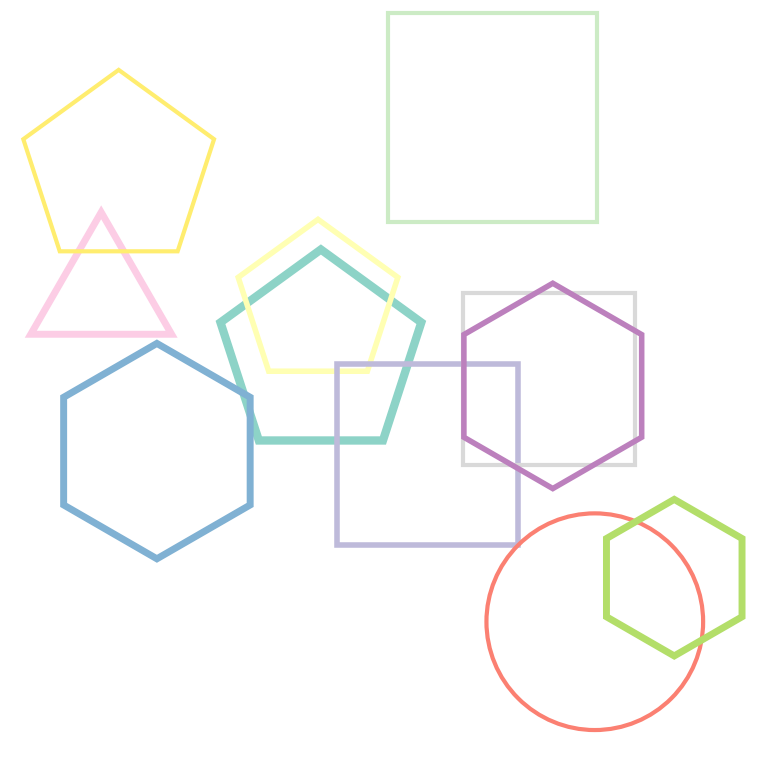[{"shape": "pentagon", "thickness": 3, "radius": 0.69, "center": [0.417, 0.539]}, {"shape": "pentagon", "thickness": 2, "radius": 0.54, "center": [0.413, 0.606]}, {"shape": "square", "thickness": 2, "radius": 0.59, "center": [0.555, 0.41]}, {"shape": "circle", "thickness": 1.5, "radius": 0.7, "center": [0.772, 0.193]}, {"shape": "hexagon", "thickness": 2.5, "radius": 0.7, "center": [0.204, 0.414]}, {"shape": "hexagon", "thickness": 2.5, "radius": 0.51, "center": [0.876, 0.25]}, {"shape": "triangle", "thickness": 2.5, "radius": 0.53, "center": [0.131, 0.619]}, {"shape": "square", "thickness": 1.5, "radius": 0.56, "center": [0.713, 0.508]}, {"shape": "hexagon", "thickness": 2, "radius": 0.67, "center": [0.718, 0.499]}, {"shape": "square", "thickness": 1.5, "radius": 0.68, "center": [0.639, 0.847]}, {"shape": "pentagon", "thickness": 1.5, "radius": 0.65, "center": [0.154, 0.779]}]